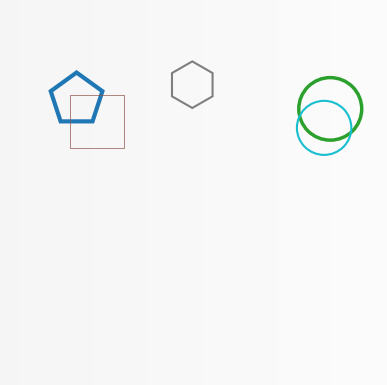[{"shape": "pentagon", "thickness": 3, "radius": 0.35, "center": [0.198, 0.741]}, {"shape": "circle", "thickness": 2.5, "radius": 0.41, "center": [0.852, 0.717]}, {"shape": "square", "thickness": 0.5, "radius": 0.35, "center": [0.251, 0.684]}, {"shape": "hexagon", "thickness": 1.5, "radius": 0.3, "center": [0.496, 0.78]}, {"shape": "circle", "thickness": 1.5, "radius": 0.35, "center": [0.836, 0.668]}]